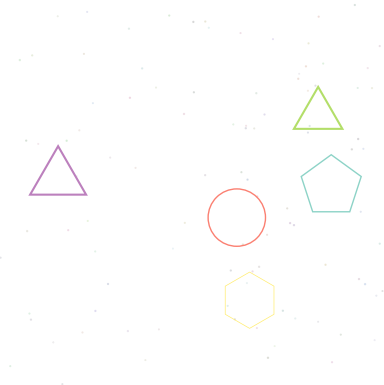[{"shape": "pentagon", "thickness": 1, "radius": 0.41, "center": [0.86, 0.516]}, {"shape": "circle", "thickness": 1, "radius": 0.37, "center": [0.615, 0.435]}, {"shape": "triangle", "thickness": 1.5, "radius": 0.36, "center": [0.826, 0.702]}, {"shape": "triangle", "thickness": 1.5, "radius": 0.42, "center": [0.151, 0.536]}, {"shape": "hexagon", "thickness": 0.5, "radius": 0.37, "center": [0.648, 0.22]}]